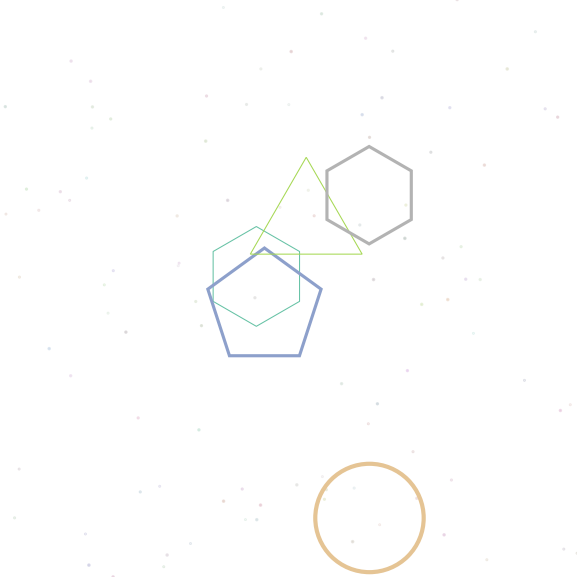[{"shape": "hexagon", "thickness": 0.5, "radius": 0.43, "center": [0.444, 0.52]}, {"shape": "pentagon", "thickness": 1.5, "radius": 0.52, "center": [0.458, 0.467]}, {"shape": "triangle", "thickness": 0.5, "radius": 0.56, "center": [0.53, 0.615]}, {"shape": "circle", "thickness": 2, "radius": 0.47, "center": [0.64, 0.102]}, {"shape": "hexagon", "thickness": 1.5, "radius": 0.42, "center": [0.639, 0.661]}]